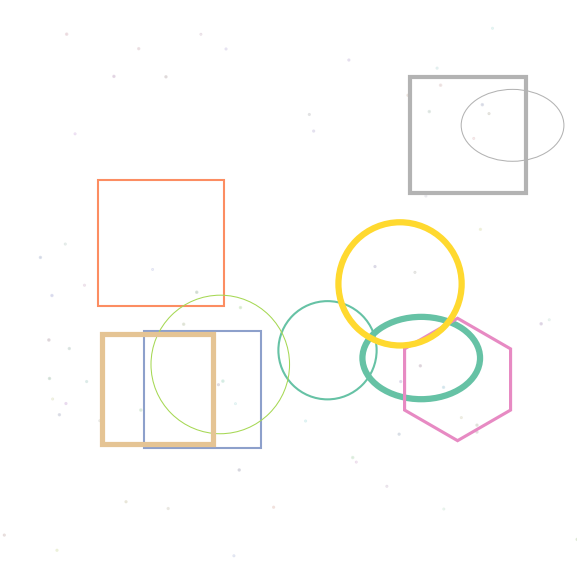[{"shape": "circle", "thickness": 1, "radius": 0.43, "center": [0.567, 0.393]}, {"shape": "oval", "thickness": 3, "radius": 0.51, "center": [0.729, 0.379]}, {"shape": "square", "thickness": 1, "radius": 0.55, "center": [0.279, 0.578]}, {"shape": "square", "thickness": 1, "radius": 0.5, "center": [0.351, 0.325]}, {"shape": "hexagon", "thickness": 1.5, "radius": 0.53, "center": [0.792, 0.342]}, {"shape": "circle", "thickness": 0.5, "radius": 0.6, "center": [0.381, 0.368]}, {"shape": "circle", "thickness": 3, "radius": 0.53, "center": [0.693, 0.508]}, {"shape": "square", "thickness": 2.5, "radius": 0.48, "center": [0.273, 0.326]}, {"shape": "square", "thickness": 2, "radius": 0.51, "center": [0.81, 0.765]}, {"shape": "oval", "thickness": 0.5, "radius": 0.44, "center": [0.888, 0.782]}]